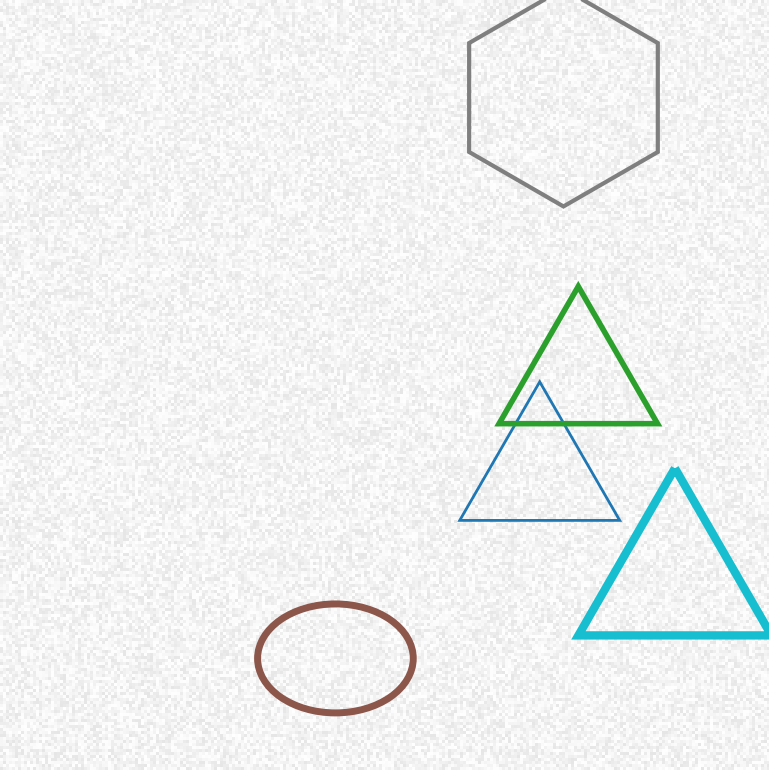[{"shape": "triangle", "thickness": 1, "radius": 0.6, "center": [0.701, 0.384]}, {"shape": "triangle", "thickness": 2, "radius": 0.59, "center": [0.751, 0.509]}, {"shape": "oval", "thickness": 2.5, "radius": 0.51, "center": [0.436, 0.145]}, {"shape": "hexagon", "thickness": 1.5, "radius": 0.71, "center": [0.732, 0.873]}, {"shape": "triangle", "thickness": 3, "radius": 0.72, "center": [0.877, 0.247]}]